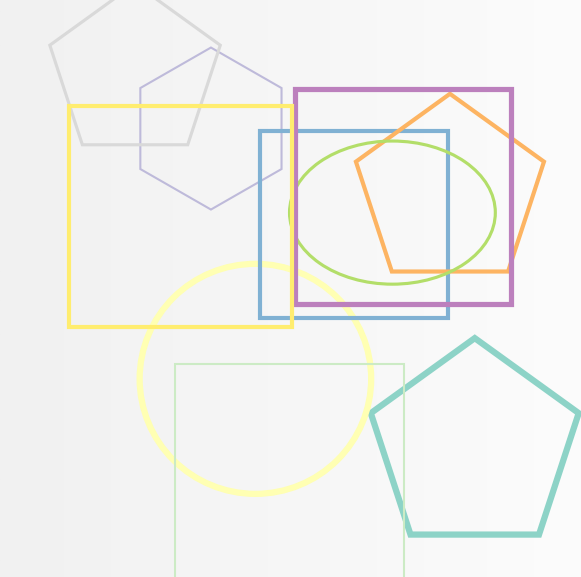[{"shape": "pentagon", "thickness": 3, "radius": 0.94, "center": [0.817, 0.226]}, {"shape": "circle", "thickness": 3, "radius": 1.0, "center": [0.439, 0.343]}, {"shape": "hexagon", "thickness": 1, "radius": 0.7, "center": [0.363, 0.777]}, {"shape": "square", "thickness": 2, "radius": 0.81, "center": [0.608, 0.61]}, {"shape": "pentagon", "thickness": 2, "radius": 0.85, "center": [0.774, 0.667]}, {"shape": "oval", "thickness": 1.5, "radius": 0.89, "center": [0.675, 0.631]}, {"shape": "pentagon", "thickness": 1.5, "radius": 0.77, "center": [0.232, 0.873]}, {"shape": "square", "thickness": 2.5, "radius": 0.93, "center": [0.694, 0.659]}, {"shape": "square", "thickness": 1, "radius": 0.99, "center": [0.498, 0.171]}, {"shape": "square", "thickness": 2, "radius": 0.96, "center": [0.311, 0.624]}]